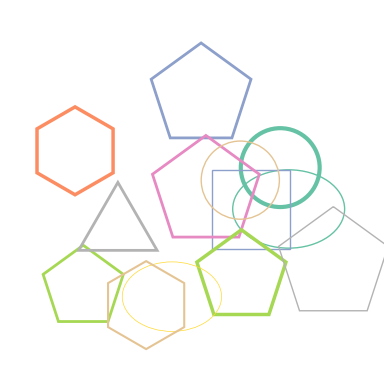[{"shape": "circle", "thickness": 3, "radius": 0.51, "center": [0.728, 0.565]}, {"shape": "oval", "thickness": 1, "radius": 0.73, "center": [0.75, 0.457]}, {"shape": "hexagon", "thickness": 2.5, "radius": 0.57, "center": [0.195, 0.608]}, {"shape": "square", "thickness": 1, "radius": 0.51, "center": [0.652, 0.456]}, {"shape": "pentagon", "thickness": 2, "radius": 0.68, "center": [0.522, 0.752]}, {"shape": "pentagon", "thickness": 2, "radius": 0.73, "center": [0.535, 0.502]}, {"shape": "pentagon", "thickness": 2.5, "radius": 0.61, "center": [0.627, 0.282]}, {"shape": "pentagon", "thickness": 2, "radius": 0.55, "center": [0.216, 0.253]}, {"shape": "oval", "thickness": 0.5, "radius": 0.64, "center": [0.447, 0.229]}, {"shape": "circle", "thickness": 1, "radius": 0.51, "center": [0.624, 0.532]}, {"shape": "hexagon", "thickness": 1.5, "radius": 0.57, "center": [0.38, 0.208]}, {"shape": "pentagon", "thickness": 1, "radius": 0.75, "center": [0.866, 0.314]}, {"shape": "triangle", "thickness": 2, "radius": 0.59, "center": [0.306, 0.409]}]